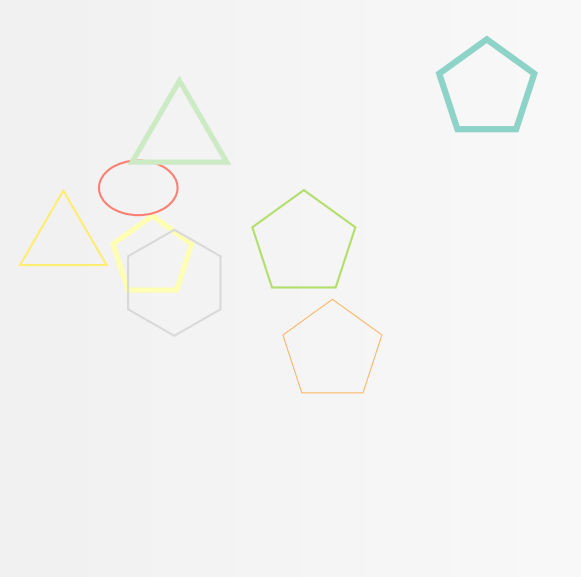[{"shape": "pentagon", "thickness": 3, "radius": 0.43, "center": [0.837, 0.845]}, {"shape": "pentagon", "thickness": 2.5, "radius": 0.36, "center": [0.262, 0.554]}, {"shape": "oval", "thickness": 1, "radius": 0.34, "center": [0.238, 0.674]}, {"shape": "pentagon", "thickness": 0.5, "radius": 0.45, "center": [0.572, 0.391]}, {"shape": "pentagon", "thickness": 1, "radius": 0.47, "center": [0.523, 0.577]}, {"shape": "hexagon", "thickness": 1, "radius": 0.46, "center": [0.3, 0.509]}, {"shape": "triangle", "thickness": 2.5, "radius": 0.47, "center": [0.309, 0.765]}, {"shape": "triangle", "thickness": 1, "radius": 0.43, "center": [0.109, 0.583]}]